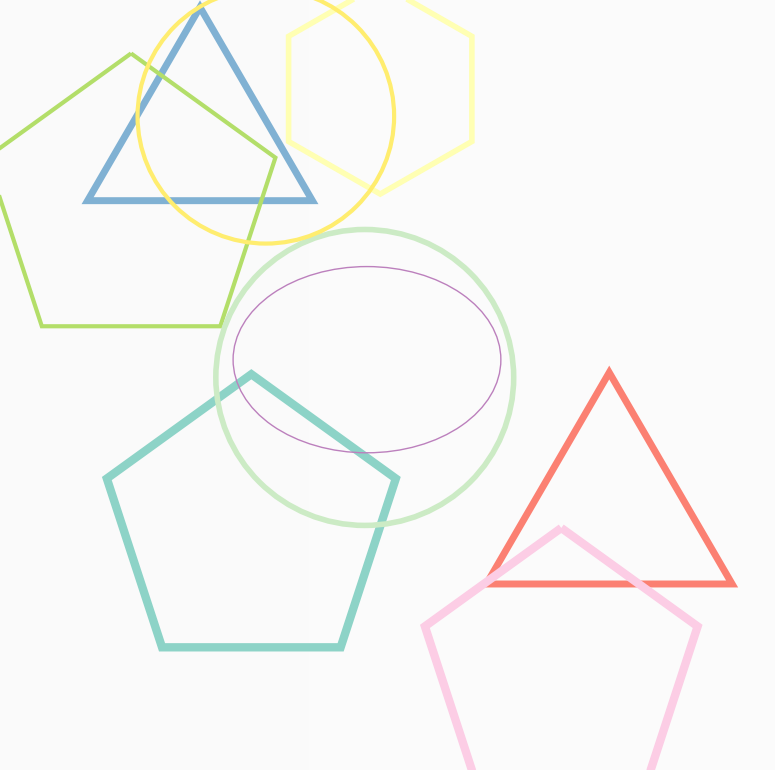[{"shape": "pentagon", "thickness": 3, "radius": 0.98, "center": [0.324, 0.318]}, {"shape": "hexagon", "thickness": 2, "radius": 0.68, "center": [0.491, 0.885]}, {"shape": "triangle", "thickness": 2.5, "radius": 0.92, "center": [0.786, 0.333]}, {"shape": "triangle", "thickness": 2.5, "radius": 0.84, "center": [0.258, 0.823]}, {"shape": "pentagon", "thickness": 1.5, "radius": 0.98, "center": [0.169, 0.735]}, {"shape": "pentagon", "thickness": 3, "radius": 0.93, "center": [0.724, 0.129]}, {"shape": "oval", "thickness": 0.5, "radius": 0.86, "center": [0.474, 0.533]}, {"shape": "circle", "thickness": 2, "radius": 0.96, "center": [0.471, 0.51]}, {"shape": "circle", "thickness": 1.5, "radius": 0.83, "center": [0.343, 0.849]}]